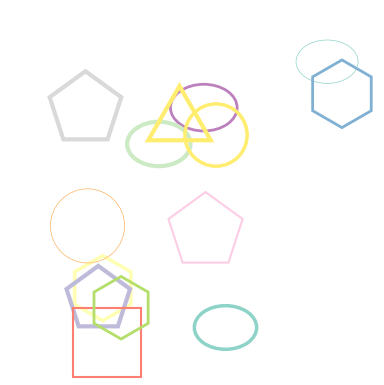[{"shape": "oval", "thickness": 0.5, "radius": 0.4, "center": [0.85, 0.84]}, {"shape": "oval", "thickness": 2.5, "radius": 0.4, "center": [0.586, 0.149]}, {"shape": "hexagon", "thickness": 2.5, "radius": 0.42, "center": [0.267, 0.252]}, {"shape": "pentagon", "thickness": 3, "radius": 0.43, "center": [0.255, 0.223]}, {"shape": "square", "thickness": 1.5, "radius": 0.45, "center": [0.278, 0.111]}, {"shape": "hexagon", "thickness": 2, "radius": 0.44, "center": [0.888, 0.756]}, {"shape": "circle", "thickness": 0.5, "radius": 0.48, "center": [0.227, 0.413]}, {"shape": "hexagon", "thickness": 2, "radius": 0.41, "center": [0.314, 0.201]}, {"shape": "pentagon", "thickness": 1.5, "radius": 0.51, "center": [0.534, 0.4]}, {"shape": "pentagon", "thickness": 3, "radius": 0.49, "center": [0.222, 0.717]}, {"shape": "oval", "thickness": 2, "radius": 0.43, "center": [0.529, 0.72]}, {"shape": "oval", "thickness": 3, "radius": 0.41, "center": [0.413, 0.626]}, {"shape": "circle", "thickness": 2.5, "radius": 0.4, "center": [0.561, 0.649]}, {"shape": "triangle", "thickness": 3, "radius": 0.47, "center": [0.466, 0.683]}]